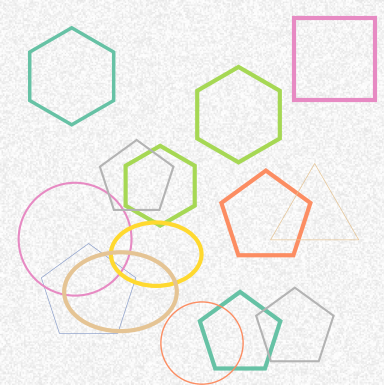[{"shape": "pentagon", "thickness": 3, "radius": 0.55, "center": [0.624, 0.132]}, {"shape": "hexagon", "thickness": 2.5, "radius": 0.63, "center": [0.186, 0.802]}, {"shape": "pentagon", "thickness": 3, "radius": 0.61, "center": [0.691, 0.435]}, {"shape": "circle", "thickness": 1, "radius": 0.53, "center": [0.525, 0.109]}, {"shape": "pentagon", "thickness": 0.5, "radius": 0.65, "center": [0.23, 0.239]}, {"shape": "square", "thickness": 3, "radius": 0.53, "center": [0.869, 0.847]}, {"shape": "circle", "thickness": 1.5, "radius": 0.73, "center": [0.195, 0.379]}, {"shape": "hexagon", "thickness": 3, "radius": 0.62, "center": [0.62, 0.702]}, {"shape": "hexagon", "thickness": 3, "radius": 0.52, "center": [0.416, 0.518]}, {"shape": "oval", "thickness": 3, "radius": 0.59, "center": [0.406, 0.34]}, {"shape": "oval", "thickness": 3, "radius": 0.73, "center": [0.313, 0.242]}, {"shape": "triangle", "thickness": 0.5, "radius": 0.66, "center": [0.817, 0.443]}, {"shape": "pentagon", "thickness": 1.5, "radius": 0.5, "center": [0.355, 0.536]}, {"shape": "pentagon", "thickness": 1.5, "radius": 0.53, "center": [0.766, 0.147]}]